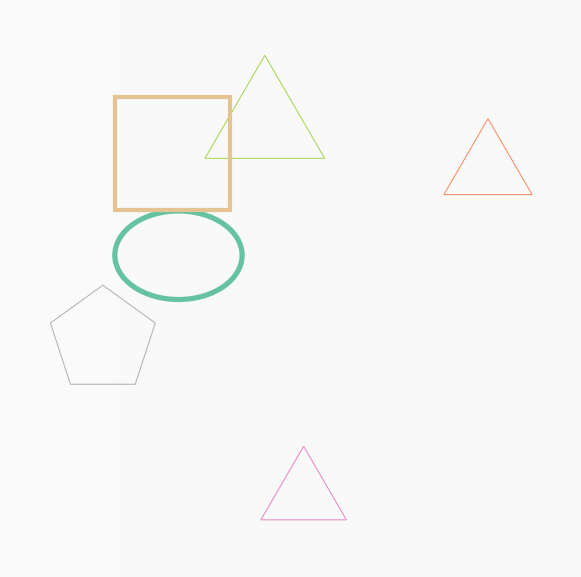[{"shape": "oval", "thickness": 2.5, "radius": 0.55, "center": [0.307, 0.557]}, {"shape": "triangle", "thickness": 0.5, "radius": 0.44, "center": [0.84, 0.706]}, {"shape": "triangle", "thickness": 0.5, "radius": 0.42, "center": [0.522, 0.141]}, {"shape": "triangle", "thickness": 0.5, "radius": 0.59, "center": [0.456, 0.784]}, {"shape": "square", "thickness": 2, "radius": 0.49, "center": [0.297, 0.733]}, {"shape": "pentagon", "thickness": 0.5, "radius": 0.47, "center": [0.177, 0.41]}]